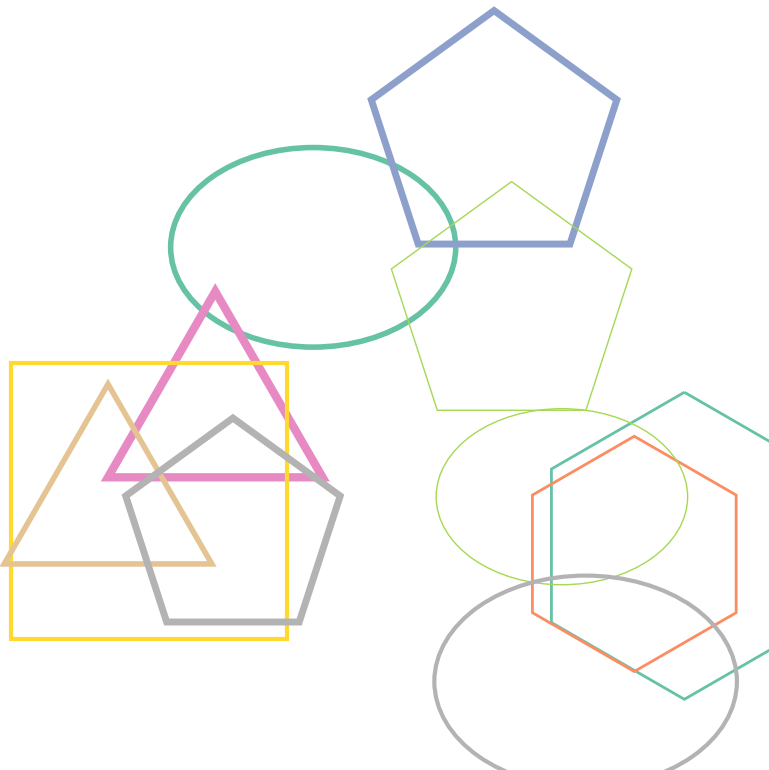[{"shape": "oval", "thickness": 2, "radius": 0.93, "center": [0.407, 0.679]}, {"shape": "hexagon", "thickness": 1, "radius": 1.0, "center": [0.889, 0.291]}, {"shape": "hexagon", "thickness": 1, "radius": 0.76, "center": [0.824, 0.281]}, {"shape": "pentagon", "thickness": 2.5, "radius": 0.84, "center": [0.642, 0.819]}, {"shape": "triangle", "thickness": 3, "radius": 0.8, "center": [0.28, 0.461]}, {"shape": "oval", "thickness": 0.5, "radius": 0.82, "center": [0.73, 0.355]}, {"shape": "pentagon", "thickness": 0.5, "radius": 0.82, "center": [0.664, 0.6]}, {"shape": "square", "thickness": 1.5, "radius": 0.9, "center": [0.193, 0.349]}, {"shape": "triangle", "thickness": 2, "radius": 0.78, "center": [0.14, 0.345]}, {"shape": "oval", "thickness": 1.5, "radius": 0.98, "center": [0.761, 0.115]}, {"shape": "pentagon", "thickness": 2.5, "radius": 0.73, "center": [0.303, 0.311]}]